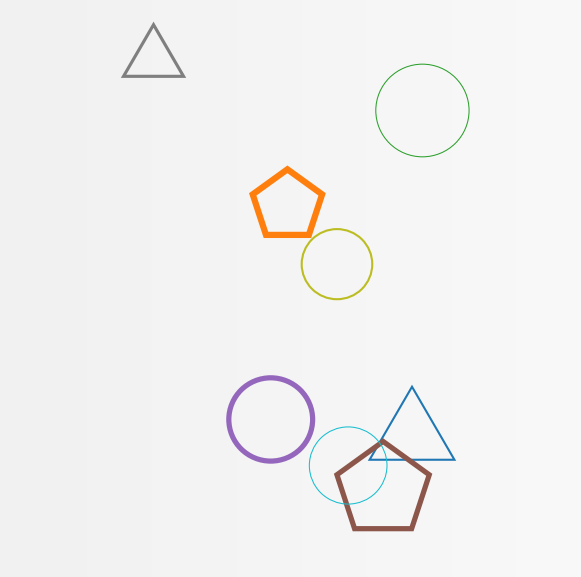[{"shape": "triangle", "thickness": 1, "radius": 0.42, "center": [0.709, 0.245]}, {"shape": "pentagon", "thickness": 3, "radius": 0.31, "center": [0.494, 0.643]}, {"shape": "circle", "thickness": 0.5, "radius": 0.4, "center": [0.727, 0.808]}, {"shape": "circle", "thickness": 2.5, "radius": 0.36, "center": [0.466, 0.273]}, {"shape": "pentagon", "thickness": 2.5, "radius": 0.42, "center": [0.659, 0.151]}, {"shape": "triangle", "thickness": 1.5, "radius": 0.3, "center": [0.264, 0.897]}, {"shape": "circle", "thickness": 1, "radius": 0.3, "center": [0.58, 0.542]}, {"shape": "circle", "thickness": 0.5, "radius": 0.33, "center": [0.599, 0.193]}]